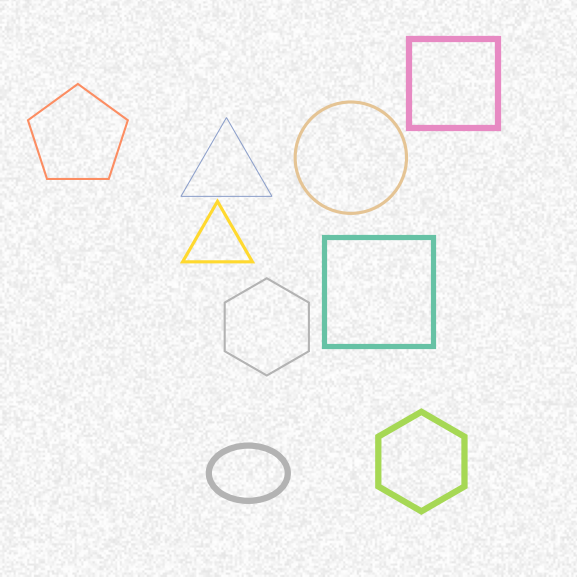[{"shape": "square", "thickness": 2.5, "radius": 0.47, "center": [0.656, 0.494]}, {"shape": "pentagon", "thickness": 1, "radius": 0.45, "center": [0.135, 0.763]}, {"shape": "triangle", "thickness": 0.5, "radius": 0.45, "center": [0.392, 0.705]}, {"shape": "square", "thickness": 3, "radius": 0.38, "center": [0.785, 0.854]}, {"shape": "hexagon", "thickness": 3, "radius": 0.43, "center": [0.73, 0.2]}, {"shape": "triangle", "thickness": 1.5, "radius": 0.35, "center": [0.377, 0.581]}, {"shape": "circle", "thickness": 1.5, "radius": 0.48, "center": [0.608, 0.726]}, {"shape": "hexagon", "thickness": 1, "radius": 0.42, "center": [0.462, 0.433]}, {"shape": "oval", "thickness": 3, "radius": 0.34, "center": [0.43, 0.18]}]